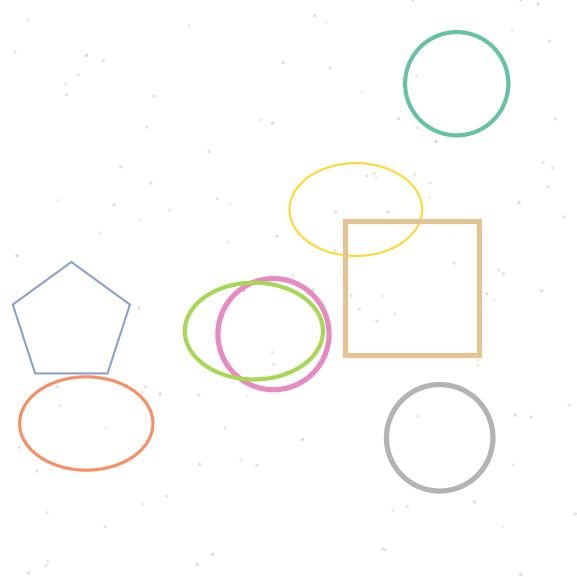[{"shape": "circle", "thickness": 2, "radius": 0.45, "center": [0.791, 0.854]}, {"shape": "oval", "thickness": 1.5, "radius": 0.58, "center": [0.149, 0.266]}, {"shape": "pentagon", "thickness": 1, "radius": 0.53, "center": [0.124, 0.439]}, {"shape": "circle", "thickness": 2.5, "radius": 0.48, "center": [0.474, 0.421]}, {"shape": "oval", "thickness": 2, "radius": 0.6, "center": [0.44, 0.426]}, {"shape": "oval", "thickness": 1, "radius": 0.57, "center": [0.616, 0.636]}, {"shape": "square", "thickness": 2.5, "radius": 0.58, "center": [0.713, 0.501]}, {"shape": "circle", "thickness": 2.5, "radius": 0.46, "center": [0.761, 0.241]}]